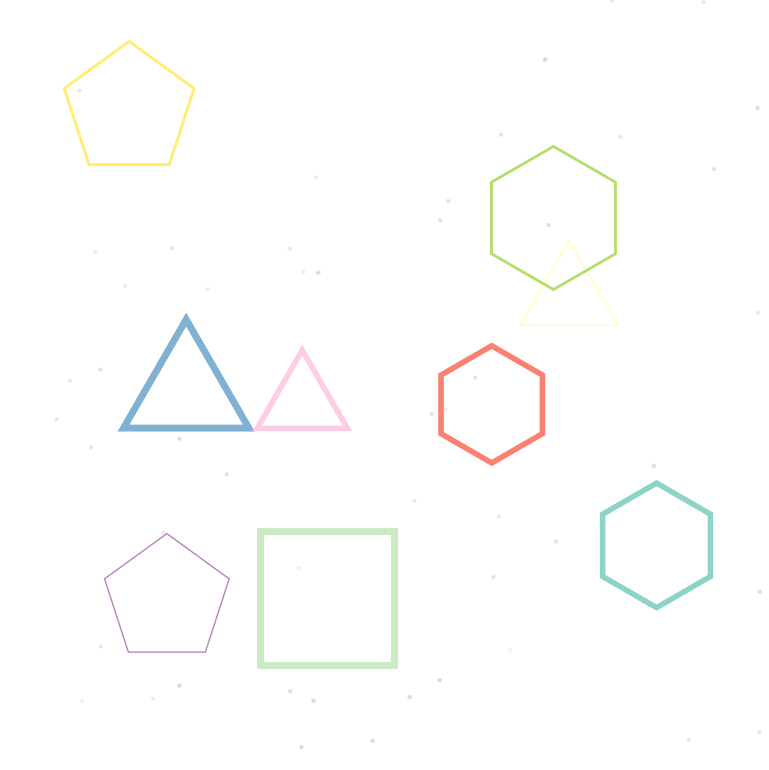[{"shape": "hexagon", "thickness": 2, "radius": 0.4, "center": [0.853, 0.292]}, {"shape": "triangle", "thickness": 0.5, "radius": 0.37, "center": [0.739, 0.614]}, {"shape": "hexagon", "thickness": 2, "radius": 0.38, "center": [0.639, 0.475]}, {"shape": "triangle", "thickness": 2.5, "radius": 0.47, "center": [0.242, 0.491]}, {"shape": "hexagon", "thickness": 1, "radius": 0.46, "center": [0.719, 0.717]}, {"shape": "triangle", "thickness": 2, "radius": 0.34, "center": [0.393, 0.478]}, {"shape": "pentagon", "thickness": 0.5, "radius": 0.43, "center": [0.217, 0.222]}, {"shape": "square", "thickness": 2.5, "radius": 0.44, "center": [0.425, 0.223]}, {"shape": "pentagon", "thickness": 1, "radius": 0.44, "center": [0.168, 0.858]}]